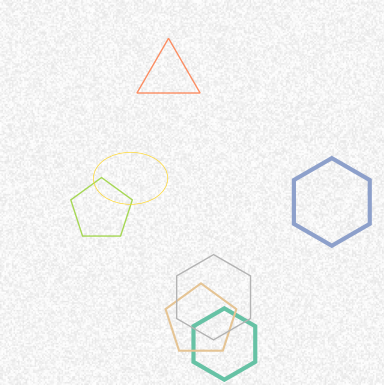[{"shape": "hexagon", "thickness": 3, "radius": 0.46, "center": [0.583, 0.106]}, {"shape": "triangle", "thickness": 1, "radius": 0.47, "center": [0.438, 0.806]}, {"shape": "hexagon", "thickness": 3, "radius": 0.57, "center": [0.862, 0.475]}, {"shape": "pentagon", "thickness": 1, "radius": 0.42, "center": [0.264, 0.455]}, {"shape": "oval", "thickness": 0.5, "radius": 0.48, "center": [0.339, 0.537]}, {"shape": "pentagon", "thickness": 1.5, "radius": 0.48, "center": [0.522, 0.167]}, {"shape": "hexagon", "thickness": 1, "radius": 0.55, "center": [0.555, 0.228]}]